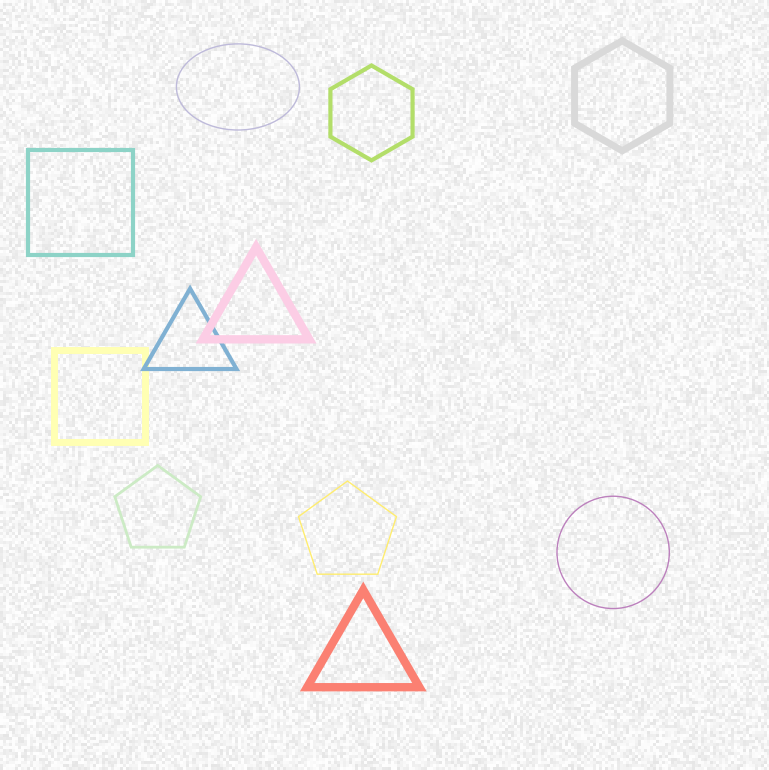[{"shape": "square", "thickness": 1.5, "radius": 0.34, "center": [0.105, 0.737]}, {"shape": "square", "thickness": 2.5, "radius": 0.3, "center": [0.129, 0.486]}, {"shape": "oval", "thickness": 0.5, "radius": 0.4, "center": [0.309, 0.887]}, {"shape": "triangle", "thickness": 3, "radius": 0.42, "center": [0.472, 0.15]}, {"shape": "triangle", "thickness": 1.5, "radius": 0.35, "center": [0.247, 0.556]}, {"shape": "hexagon", "thickness": 1.5, "radius": 0.31, "center": [0.482, 0.853]}, {"shape": "triangle", "thickness": 3, "radius": 0.4, "center": [0.333, 0.599]}, {"shape": "hexagon", "thickness": 2.5, "radius": 0.36, "center": [0.808, 0.876]}, {"shape": "circle", "thickness": 0.5, "radius": 0.36, "center": [0.796, 0.283]}, {"shape": "pentagon", "thickness": 1, "radius": 0.29, "center": [0.205, 0.337]}, {"shape": "pentagon", "thickness": 0.5, "radius": 0.33, "center": [0.451, 0.308]}]